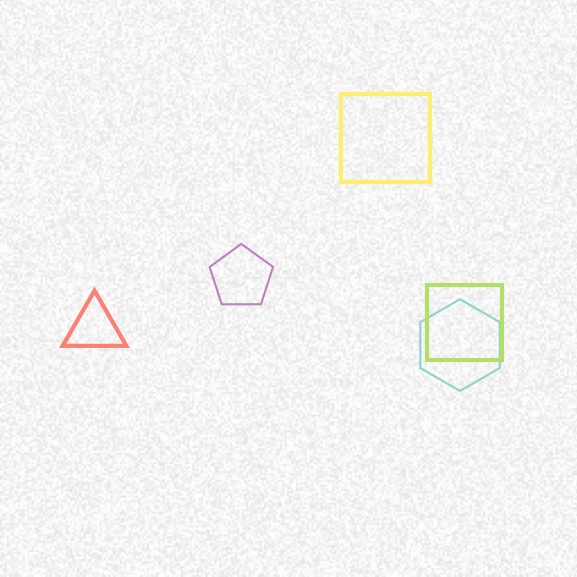[{"shape": "hexagon", "thickness": 1, "radius": 0.4, "center": [0.797, 0.402]}, {"shape": "triangle", "thickness": 2, "radius": 0.32, "center": [0.164, 0.432]}, {"shape": "square", "thickness": 2, "radius": 0.33, "center": [0.804, 0.441]}, {"shape": "pentagon", "thickness": 1, "radius": 0.29, "center": [0.418, 0.519]}, {"shape": "square", "thickness": 2, "radius": 0.38, "center": [0.668, 0.76]}]